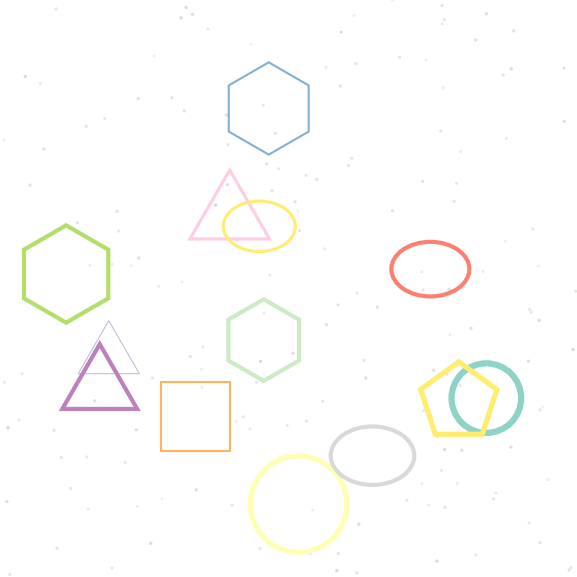[{"shape": "circle", "thickness": 3, "radius": 0.3, "center": [0.842, 0.31]}, {"shape": "circle", "thickness": 2.5, "radius": 0.42, "center": [0.517, 0.126]}, {"shape": "triangle", "thickness": 0.5, "radius": 0.31, "center": [0.188, 0.383]}, {"shape": "oval", "thickness": 2, "radius": 0.34, "center": [0.745, 0.533]}, {"shape": "hexagon", "thickness": 1, "radius": 0.4, "center": [0.465, 0.811]}, {"shape": "square", "thickness": 1, "radius": 0.3, "center": [0.339, 0.278]}, {"shape": "hexagon", "thickness": 2, "radius": 0.42, "center": [0.115, 0.525]}, {"shape": "triangle", "thickness": 1.5, "radius": 0.4, "center": [0.398, 0.625]}, {"shape": "oval", "thickness": 2, "radius": 0.36, "center": [0.645, 0.21]}, {"shape": "triangle", "thickness": 2, "radius": 0.37, "center": [0.173, 0.328]}, {"shape": "hexagon", "thickness": 2, "radius": 0.35, "center": [0.457, 0.41]}, {"shape": "oval", "thickness": 1.5, "radius": 0.31, "center": [0.449, 0.607]}, {"shape": "pentagon", "thickness": 2.5, "radius": 0.35, "center": [0.794, 0.303]}]